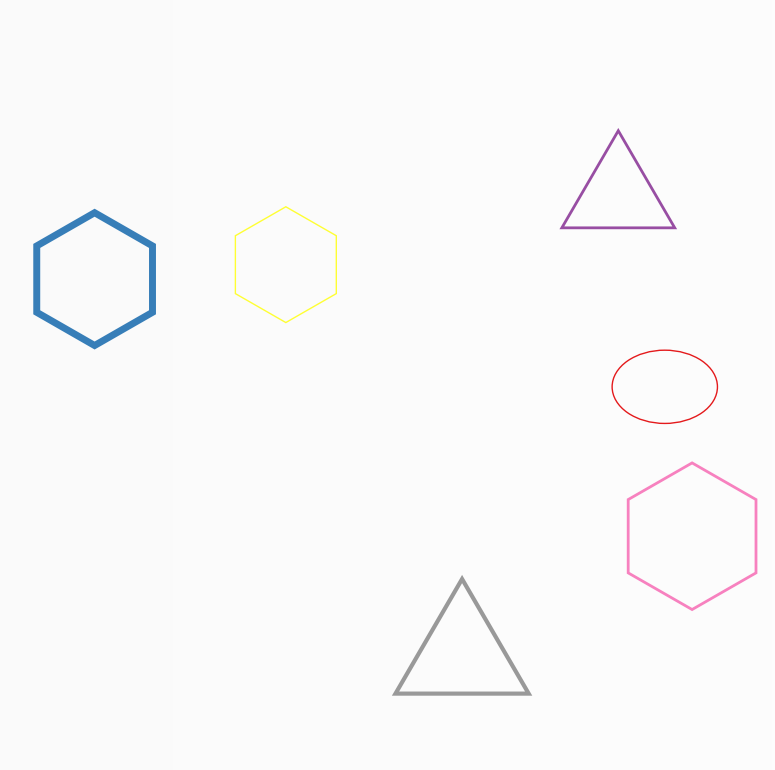[{"shape": "oval", "thickness": 0.5, "radius": 0.34, "center": [0.858, 0.498]}, {"shape": "hexagon", "thickness": 2.5, "radius": 0.43, "center": [0.122, 0.638]}, {"shape": "triangle", "thickness": 1, "radius": 0.42, "center": [0.798, 0.746]}, {"shape": "hexagon", "thickness": 0.5, "radius": 0.38, "center": [0.369, 0.656]}, {"shape": "hexagon", "thickness": 1, "radius": 0.48, "center": [0.893, 0.304]}, {"shape": "triangle", "thickness": 1.5, "radius": 0.5, "center": [0.596, 0.149]}]